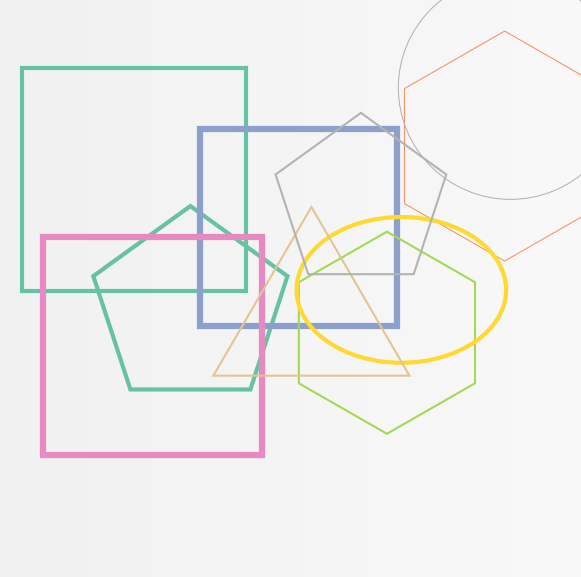[{"shape": "square", "thickness": 2, "radius": 0.96, "center": [0.23, 0.688]}, {"shape": "pentagon", "thickness": 2, "radius": 0.88, "center": [0.328, 0.467]}, {"shape": "hexagon", "thickness": 0.5, "radius": 1.0, "center": [0.868, 0.746]}, {"shape": "square", "thickness": 3, "radius": 0.85, "center": [0.513, 0.605]}, {"shape": "square", "thickness": 3, "radius": 0.94, "center": [0.263, 0.4]}, {"shape": "hexagon", "thickness": 1, "radius": 0.87, "center": [0.666, 0.423]}, {"shape": "oval", "thickness": 2, "radius": 0.9, "center": [0.691, 0.497]}, {"shape": "triangle", "thickness": 1, "radius": 0.97, "center": [0.536, 0.446]}, {"shape": "circle", "thickness": 0.5, "radius": 0.97, "center": [0.879, 0.847]}, {"shape": "pentagon", "thickness": 1, "radius": 0.77, "center": [0.621, 0.649]}]